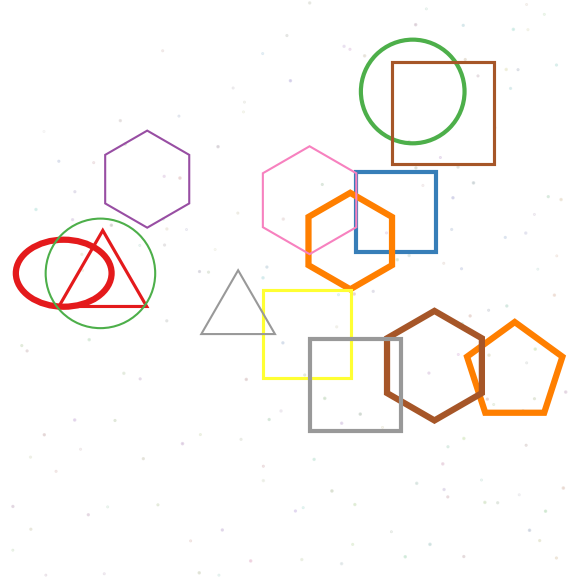[{"shape": "oval", "thickness": 3, "radius": 0.41, "center": [0.11, 0.526]}, {"shape": "triangle", "thickness": 1.5, "radius": 0.44, "center": [0.178, 0.512]}, {"shape": "square", "thickness": 2, "radius": 0.35, "center": [0.686, 0.632]}, {"shape": "circle", "thickness": 1, "radius": 0.47, "center": [0.174, 0.526]}, {"shape": "circle", "thickness": 2, "radius": 0.45, "center": [0.715, 0.841]}, {"shape": "hexagon", "thickness": 1, "radius": 0.42, "center": [0.255, 0.689]}, {"shape": "hexagon", "thickness": 3, "radius": 0.42, "center": [0.607, 0.582]}, {"shape": "pentagon", "thickness": 3, "radius": 0.43, "center": [0.891, 0.355]}, {"shape": "square", "thickness": 1.5, "radius": 0.38, "center": [0.532, 0.42]}, {"shape": "hexagon", "thickness": 3, "radius": 0.47, "center": [0.752, 0.366]}, {"shape": "square", "thickness": 1.5, "radius": 0.44, "center": [0.768, 0.804]}, {"shape": "hexagon", "thickness": 1, "radius": 0.47, "center": [0.536, 0.652]}, {"shape": "square", "thickness": 2, "radius": 0.4, "center": [0.616, 0.333]}, {"shape": "triangle", "thickness": 1, "radius": 0.37, "center": [0.412, 0.457]}]